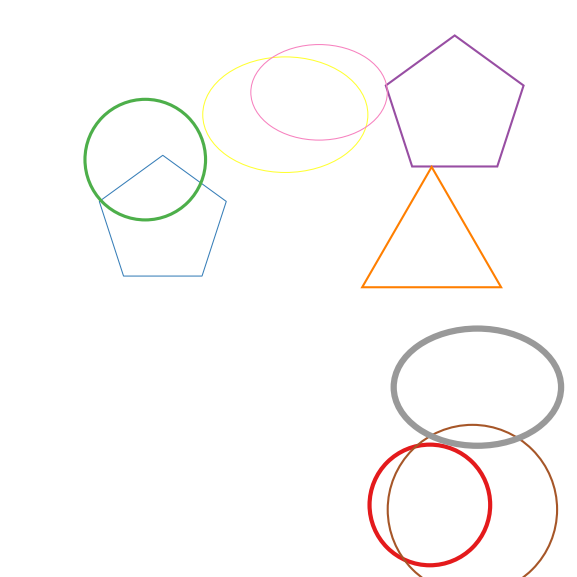[{"shape": "circle", "thickness": 2, "radius": 0.52, "center": [0.744, 0.125]}, {"shape": "pentagon", "thickness": 0.5, "radius": 0.58, "center": [0.282, 0.615]}, {"shape": "circle", "thickness": 1.5, "radius": 0.52, "center": [0.252, 0.723]}, {"shape": "pentagon", "thickness": 1, "radius": 0.63, "center": [0.787, 0.812]}, {"shape": "triangle", "thickness": 1, "radius": 0.69, "center": [0.747, 0.571]}, {"shape": "oval", "thickness": 0.5, "radius": 0.71, "center": [0.494, 0.801]}, {"shape": "circle", "thickness": 1, "radius": 0.73, "center": [0.818, 0.117]}, {"shape": "oval", "thickness": 0.5, "radius": 0.59, "center": [0.552, 0.839]}, {"shape": "oval", "thickness": 3, "radius": 0.72, "center": [0.827, 0.329]}]